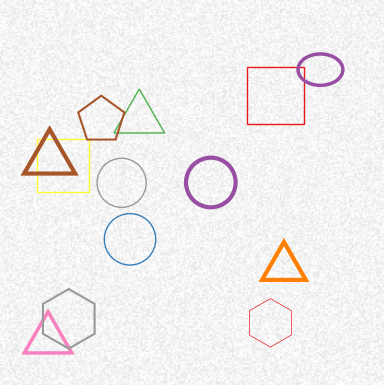[{"shape": "hexagon", "thickness": 0.5, "radius": 0.32, "center": [0.702, 0.161]}, {"shape": "square", "thickness": 1, "radius": 0.37, "center": [0.716, 0.752]}, {"shape": "circle", "thickness": 1, "radius": 0.33, "center": [0.338, 0.378]}, {"shape": "triangle", "thickness": 1, "radius": 0.38, "center": [0.362, 0.693]}, {"shape": "circle", "thickness": 3, "radius": 0.32, "center": [0.548, 0.526]}, {"shape": "oval", "thickness": 2.5, "radius": 0.29, "center": [0.832, 0.819]}, {"shape": "triangle", "thickness": 3, "radius": 0.33, "center": [0.738, 0.306]}, {"shape": "square", "thickness": 1, "radius": 0.34, "center": [0.163, 0.569]}, {"shape": "pentagon", "thickness": 1.5, "radius": 0.31, "center": [0.263, 0.688]}, {"shape": "triangle", "thickness": 3, "radius": 0.38, "center": [0.129, 0.588]}, {"shape": "triangle", "thickness": 2.5, "radius": 0.36, "center": [0.125, 0.119]}, {"shape": "hexagon", "thickness": 1.5, "radius": 0.39, "center": [0.179, 0.172]}, {"shape": "circle", "thickness": 1, "radius": 0.32, "center": [0.316, 0.525]}]